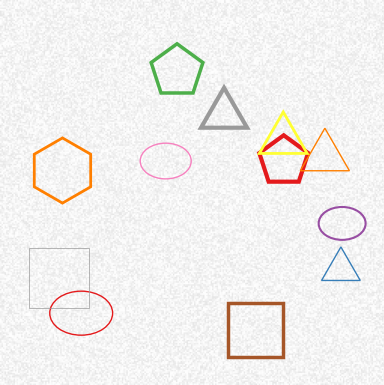[{"shape": "pentagon", "thickness": 3, "radius": 0.33, "center": [0.737, 0.582]}, {"shape": "oval", "thickness": 1, "radius": 0.41, "center": [0.211, 0.187]}, {"shape": "triangle", "thickness": 1, "radius": 0.29, "center": [0.885, 0.301]}, {"shape": "pentagon", "thickness": 2.5, "radius": 0.35, "center": [0.46, 0.816]}, {"shape": "oval", "thickness": 1.5, "radius": 0.3, "center": [0.889, 0.42]}, {"shape": "triangle", "thickness": 1, "radius": 0.37, "center": [0.844, 0.593]}, {"shape": "hexagon", "thickness": 2, "radius": 0.42, "center": [0.162, 0.557]}, {"shape": "triangle", "thickness": 2, "radius": 0.36, "center": [0.736, 0.637]}, {"shape": "square", "thickness": 2.5, "radius": 0.36, "center": [0.663, 0.143]}, {"shape": "oval", "thickness": 1, "radius": 0.33, "center": [0.43, 0.582]}, {"shape": "triangle", "thickness": 3, "radius": 0.35, "center": [0.582, 0.703]}, {"shape": "square", "thickness": 0.5, "radius": 0.39, "center": [0.152, 0.277]}]